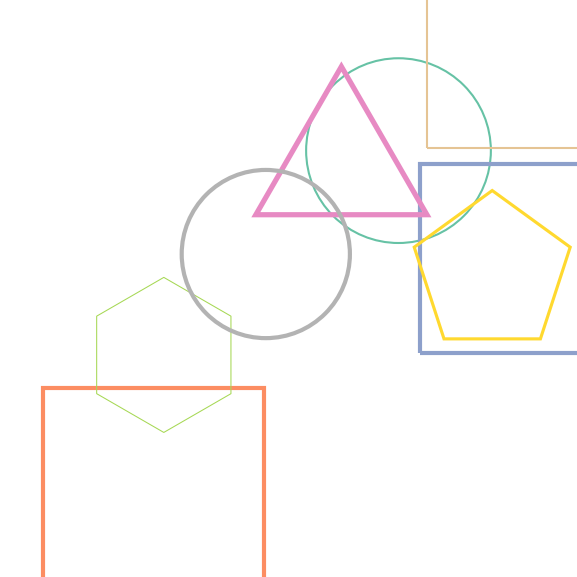[{"shape": "circle", "thickness": 1, "radius": 0.8, "center": [0.69, 0.738]}, {"shape": "square", "thickness": 2, "radius": 0.96, "center": [0.265, 0.135]}, {"shape": "square", "thickness": 2, "radius": 0.82, "center": [0.892, 0.551]}, {"shape": "triangle", "thickness": 2.5, "radius": 0.86, "center": [0.591, 0.713]}, {"shape": "hexagon", "thickness": 0.5, "radius": 0.67, "center": [0.284, 0.385]}, {"shape": "pentagon", "thickness": 1.5, "radius": 0.71, "center": [0.852, 0.527]}, {"shape": "square", "thickness": 1, "radius": 0.69, "center": [0.877, 0.88]}, {"shape": "circle", "thickness": 2, "radius": 0.73, "center": [0.46, 0.559]}]